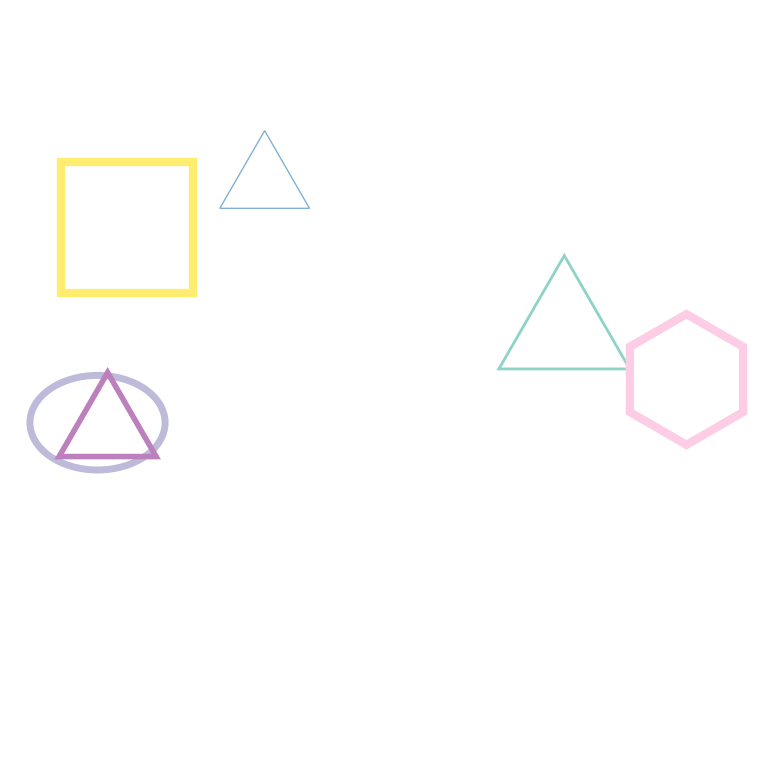[{"shape": "triangle", "thickness": 1, "radius": 0.49, "center": [0.733, 0.57]}, {"shape": "oval", "thickness": 2.5, "radius": 0.44, "center": [0.127, 0.451]}, {"shape": "triangle", "thickness": 0.5, "radius": 0.34, "center": [0.344, 0.763]}, {"shape": "hexagon", "thickness": 3, "radius": 0.42, "center": [0.892, 0.507]}, {"shape": "triangle", "thickness": 2, "radius": 0.36, "center": [0.14, 0.443]}, {"shape": "square", "thickness": 3, "radius": 0.43, "center": [0.165, 0.704]}]